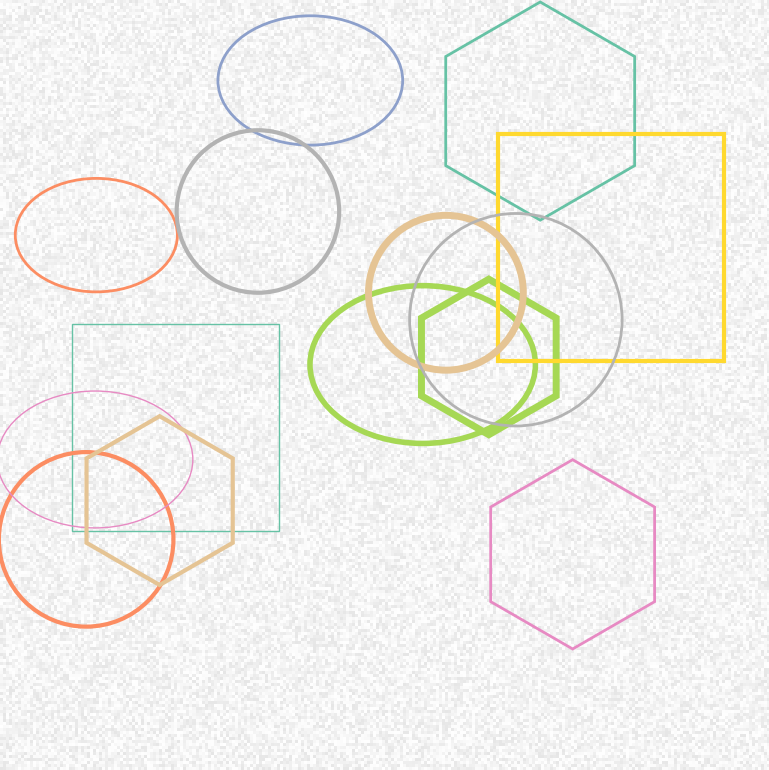[{"shape": "square", "thickness": 0.5, "radius": 0.67, "center": [0.228, 0.445]}, {"shape": "hexagon", "thickness": 1, "radius": 0.71, "center": [0.702, 0.856]}, {"shape": "circle", "thickness": 1.5, "radius": 0.57, "center": [0.112, 0.3]}, {"shape": "oval", "thickness": 1, "radius": 0.53, "center": [0.125, 0.695]}, {"shape": "oval", "thickness": 1, "radius": 0.6, "center": [0.403, 0.896]}, {"shape": "oval", "thickness": 0.5, "radius": 0.63, "center": [0.123, 0.403]}, {"shape": "hexagon", "thickness": 1, "radius": 0.61, "center": [0.744, 0.28]}, {"shape": "oval", "thickness": 2, "radius": 0.73, "center": [0.549, 0.527]}, {"shape": "hexagon", "thickness": 2.5, "radius": 0.5, "center": [0.635, 0.536]}, {"shape": "square", "thickness": 1.5, "radius": 0.73, "center": [0.794, 0.679]}, {"shape": "hexagon", "thickness": 1.5, "radius": 0.55, "center": [0.207, 0.35]}, {"shape": "circle", "thickness": 2.5, "radius": 0.5, "center": [0.579, 0.62]}, {"shape": "circle", "thickness": 1.5, "radius": 0.53, "center": [0.335, 0.725]}, {"shape": "circle", "thickness": 1, "radius": 0.69, "center": [0.67, 0.585]}]